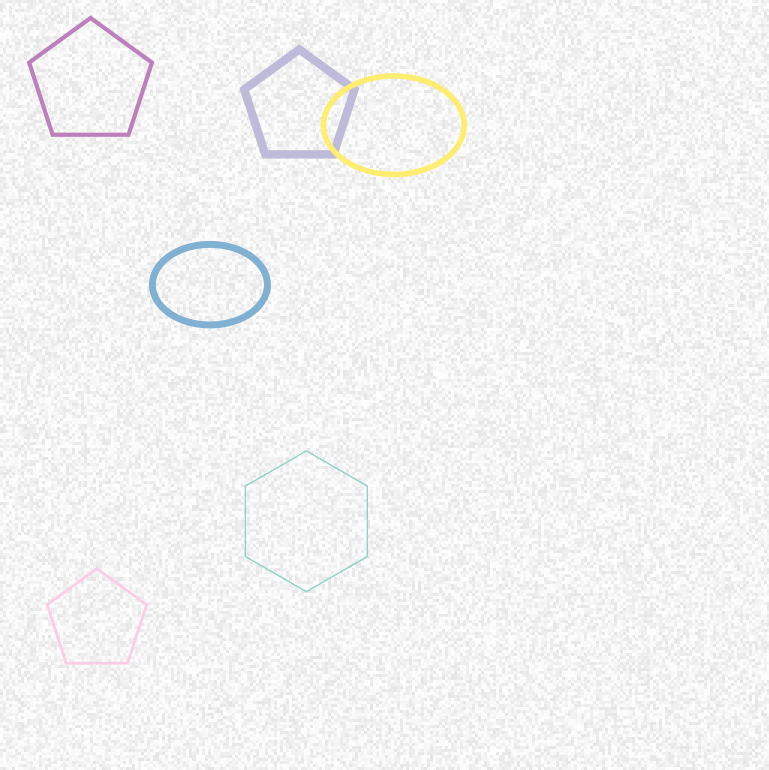[{"shape": "hexagon", "thickness": 0.5, "radius": 0.46, "center": [0.398, 0.323]}, {"shape": "pentagon", "thickness": 3, "radius": 0.38, "center": [0.389, 0.86]}, {"shape": "oval", "thickness": 2.5, "radius": 0.37, "center": [0.273, 0.63]}, {"shape": "pentagon", "thickness": 1, "radius": 0.34, "center": [0.126, 0.194]}, {"shape": "pentagon", "thickness": 1.5, "radius": 0.42, "center": [0.118, 0.893]}, {"shape": "oval", "thickness": 2, "radius": 0.46, "center": [0.511, 0.837]}]